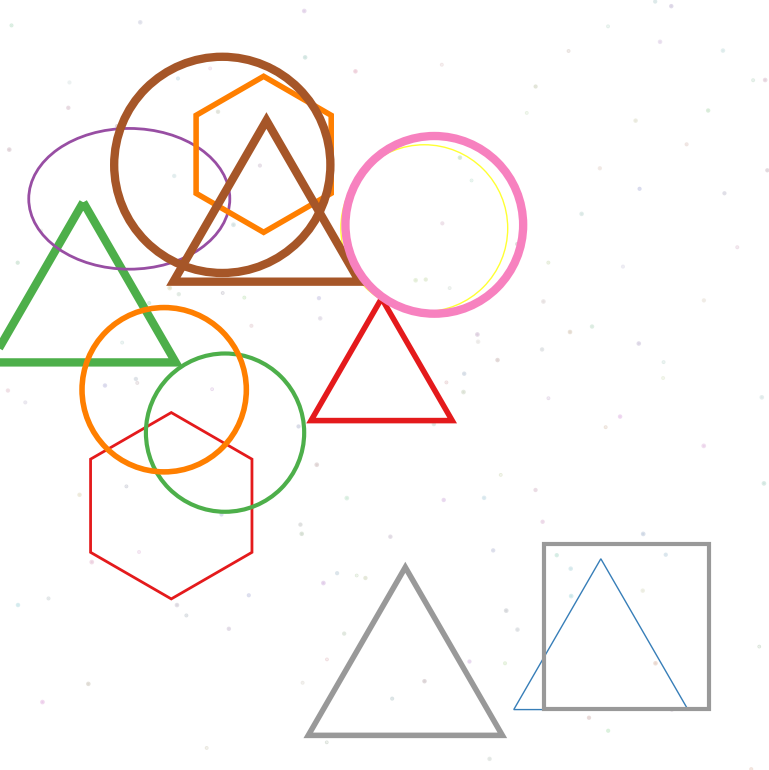[{"shape": "hexagon", "thickness": 1, "radius": 0.61, "center": [0.222, 0.343]}, {"shape": "triangle", "thickness": 2, "radius": 0.53, "center": [0.496, 0.507]}, {"shape": "triangle", "thickness": 0.5, "radius": 0.65, "center": [0.78, 0.144]}, {"shape": "circle", "thickness": 1.5, "radius": 0.51, "center": [0.292, 0.438]}, {"shape": "triangle", "thickness": 3, "radius": 0.69, "center": [0.108, 0.599]}, {"shape": "oval", "thickness": 1, "radius": 0.65, "center": [0.168, 0.742]}, {"shape": "circle", "thickness": 2, "radius": 0.53, "center": [0.213, 0.494]}, {"shape": "hexagon", "thickness": 2, "radius": 0.51, "center": [0.342, 0.8]}, {"shape": "circle", "thickness": 0.5, "radius": 0.54, "center": [0.551, 0.704]}, {"shape": "circle", "thickness": 3, "radius": 0.7, "center": [0.289, 0.786]}, {"shape": "triangle", "thickness": 3, "radius": 0.7, "center": [0.346, 0.704]}, {"shape": "circle", "thickness": 3, "radius": 0.58, "center": [0.564, 0.708]}, {"shape": "triangle", "thickness": 2, "radius": 0.73, "center": [0.526, 0.118]}, {"shape": "square", "thickness": 1.5, "radius": 0.53, "center": [0.813, 0.186]}]